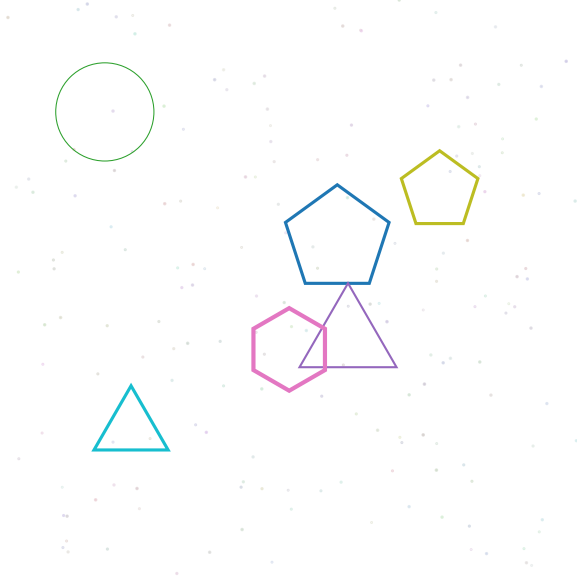[{"shape": "pentagon", "thickness": 1.5, "radius": 0.47, "center": [0.584, 0.585]}, {"shape": "circle", "thickness": 0.5, "radius": 0.43, "center": [0.182, 0.805]}, {"shape": "triangle", "thickness": 1, "radius": 0.48, "center": [0.603, 0.412]}, {"shape": "hexagon", "thickness": 2, "radius": 0.36, "center": [0.501, 0.394]}, {"shape": "pentagon", "thickness": 1.5, "radius": 0.35, "center": [0.761, 0.668]}, {"shape": "triangle", "thickness": 1.5, "radius": 0.37, "center": [0.227, 0.257]}]